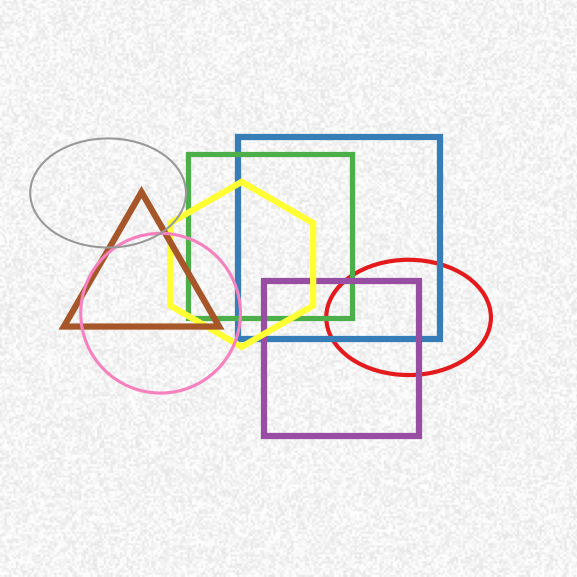[{"shape": "oval", "thickness": 2, "radius": 0.71, "center": [0.707, 0.45]}, {"shape": "square", "thickness": 3, "radius": 0.87, "center": [0.587, 0.587]}, {"shape": "square", "thickness": 2.5, "radius": 0.71, "center": [0.467, 0.591]}, {"shape": "square", "thickness": 3, "radius": 0.67, "center": [0.591, 0.379]}, {"shape": "hexagon", "thickness": 3, "radius": 0.71, "center": [0.419, 0.541]}, {"shape": "triangle", "thickness": 3, "radius": 0.78, "center": [0.245, 0.511]}, {"shape": "circle", "thickness": 1.5, "radius": 0.69, "center": [0.278, 0.457]}, {"shape": "oval", "thickness": 1, "radius": 0.67, "center": [0.187, 0.665]}]